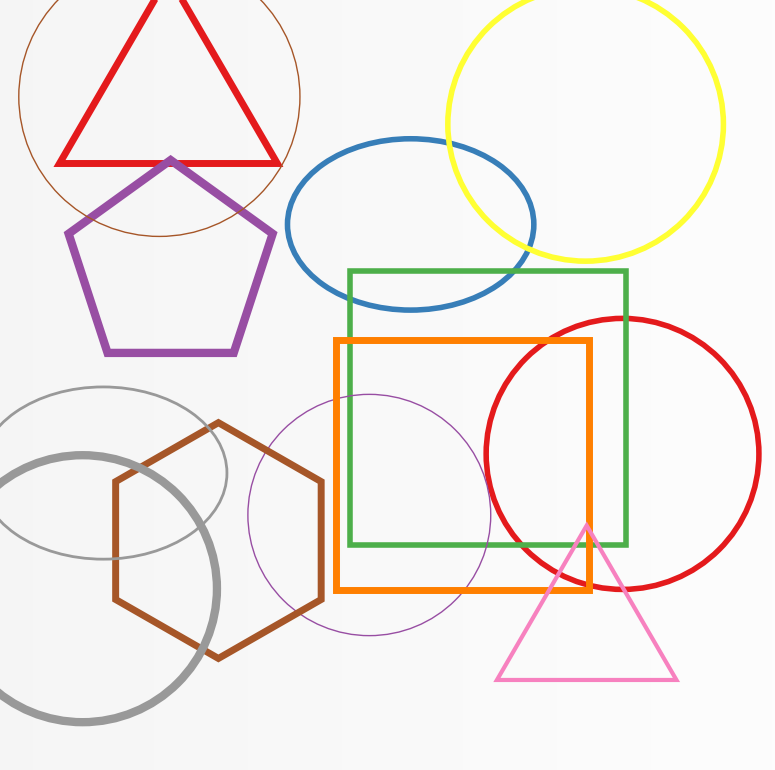[{"shape": "triangle", "thickness": 2.5, "radius": 0.81, "center": [0.217, 0.869]}, {"shape": "circle", "thickness": 2, "radius": 0.88, "center": [0.803, 0.411]}, {"shape": "oval", "thickness": 2, "radius": 0.79, "center": [0.53, 0.709]}, {"shape": "square", "thickness": 2, "radius": 0.89, "center": [0.63, 0.471]}, {"shape": "pentagon", "thickness": 3, "radius": 0.69, "center": [0.22, 0.654]}, {"shape": "circle", "thickness": 0.5, "radius": 0.78, "center": [0.477, 0.331]}, {"shape": "square", "thickness": 2.5, "radius": 0.81, "center": [0.597, 0.396]}, {"shape": "circle", "thickness": 2, "radius": 0.89, "center": [0.756, 0.839]}, {"shape": "circle", "thickness": 0.5, "radius": 0.91, "center": [0.206, 0.874]}, {"shape": "hexagon", "thickness": 2.5, "radius": 0.77, "center": [0.282, 0.298]}, {"shape": "triangle", "thickness": 1.5, "radius": 0.67, "center": [0.757, 0.184]}, {"shape": "oval", "thickness": 1, "radius": 0.8, "center": [0.133, 0.386]}, {"shape": "circle", "thickness": 3, "radius": 0.87, "center": [0.107, 0.235]}]